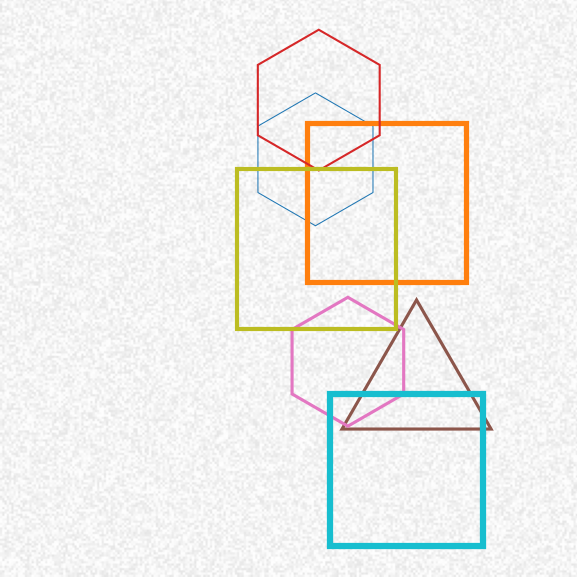[{"shape": "hexagon", "thickness": 0.5, "radius": 0.58, "center": [0.546, 0.723]}, {"shape": "square", "thickness": 2.5, "radius": 0.69, "center": [0.67, 0.648]}, {"shape": "hexagon", "thickness": 1, "radius": 0.61, "center": [0.552, 0.826]}, {"shape": "triangle", "thickness": 1.5, "radius": 0.75, "center": [0.721, 0.331]}, {"shape": "hexagon", "thickness": 1.5, "radius": 0.56, "center": [0.602, 0.373]}, {"shape": "square", "thickness": 2, "radius": 0.69, "center": [0.548, 0.568]}, {"shape": "square", "thickness": 3, "radius": 0.66, "center": [0.704, 0.185]}]